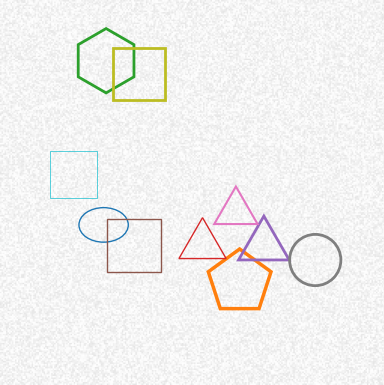[{"shape": "oval", "thickness": 1, "radius": 0.32, "center": [0.269, 0.416]}, {"shape": "pentagon", "thickness": 2.5, "radius": 0.43, "center": [0.623, 0.268]}, {"shape": "hexagon", "thickness": 2, "radius": 0.42, "center": [0.276, 0.842]}, {"shape": "triangle", "thickness": 1, "radius": 0.35, "center": [0.526, 0.364]}, {"shape": "triangle", "thickness": 2, "radius": 0.38, "center": [0.685, 0.363]}, {"shape": "square", "thickness": 1, "radius": 0.35, "center": [0.348, 0.363]}, {"shape": "triangle", "thickness": 1.5, "radius": 0.33, "center": [0.613, 0.451]}, {"shape": "circle", "thickness": 2, "radius": 0.33, "center": [0.819, 0.325]}, {"shape": "square", "thickness": 2, "radius": 0.34, "center": [0.361, 0.808]}, {"shape": "square", "thickness": 0.5, "radius": 0.31, "center": [0.191, 0.546]}]